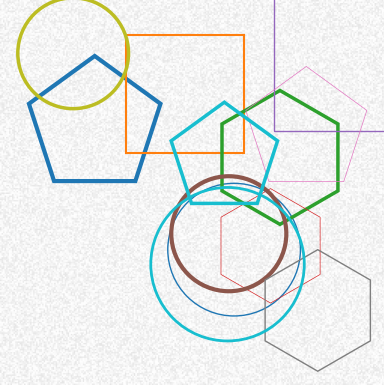[{"shape": "pentagon", "thickness": 3, "radius": 0.9, "center": [0.246, 0.675]}, {"shape": "circle", "thickness": 1, "radius": 0.86, "center": [0.608, 0.352]}, {"shape": "square", "thickness": 1.5, "radius": 0.76, "center": [0.481, 0.756]}, {"shape": "hexagon", "thickness": 2.5, "radius": 0.87, "center": [0.727, 0.591]}, {"shape": "hexagon", "thickness": 0.5, "radius": 0.74, "center": [0.703, 0.361]}, {"shape": "square", "thickness": 1, "radius": 0.9, "center": [0.892, 0.839]}, {"shape": "circle", "thickness": 3, "radius": 0.75, "center": [0.594, 0.393]}, {"shape": "pentagon", "thickness": 0.5, "radius": 0.83, "center": [0.796, 0.662]}, {"shape": "hexagon", "thickness": 1, "radius": 0.79, "center": [0.825, 0.194]}, {"shape": "circle", "thickness": 2.5, "radius": 0.72, "center": [0.19, 0.862]}, {"shape": "circle", "thickness": 2, "radius": 1.0, "center": [0.591, 0.314]}, {"shape": "pentagon", "thickness": 2.5, "radius": 0.73, "center": [0.583, 0.589]}]